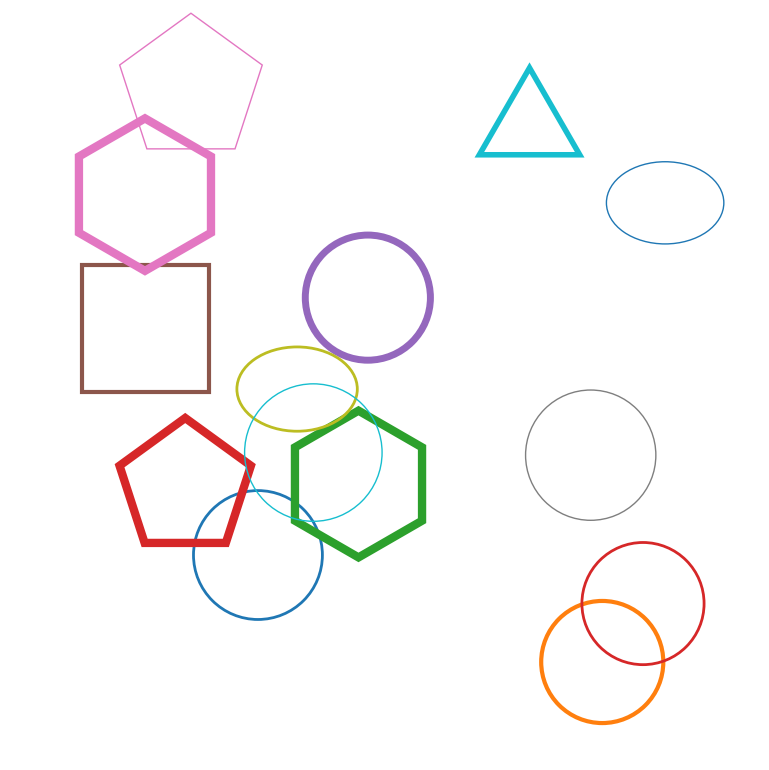[{"shape": "circle", "thickness": 1, "radius": 0.42, "center": [0.335, 0.279]}, {"shape": "oval", "thickness": 0.5, "radius": 0.38, "center": [0.864, 0.737]}, {"shape": "circle", "thickness": 1.5, "radius": 0.4, "center": [0.782, 0.14]}, {"shape": "hexagon", "thickness": 3, "radius": 0.48, "center": [0.466, 0.371]}, {"shape": "pentagon", "thickness": 3, "radius": 0.45, "center": [0.241, 0.367]}, {"shape": "circle", "thickness": 1, "radius": 0.4, "center": [0.835, 0.216]}, {"shape": "circle", "thickness": 2.5, "radius": 0.41, "center": [0.478, 0.613]}, {"shape": "square", "thickness": 1.5, "radius": 0.41, "center": [0.189, 0.573]}, {"shape": "hexagon", "thickness": 3, "radius": 0.5, "center": [0.188, 0.747]}, {"shape": "pentagon", "thickness": 0.5, "radius": 0.49, "center": [0.248, 0.885]}, {"shape": "circle", "thickness": 0.5, "radius": 0.42, "center": [0.767, 0.409]}, {"shape": "oval", "thickness": 1, "radius": 0.39, "center": [0.386, 0.495]}, {"shape": "triangle", "thickness": 2, "radius": 0.38, "center": [0.688, 0.837]}, {"shape": "circle", "thickness": 0.5, "radius": 0.45, "center": [0.407, 0.412]}]